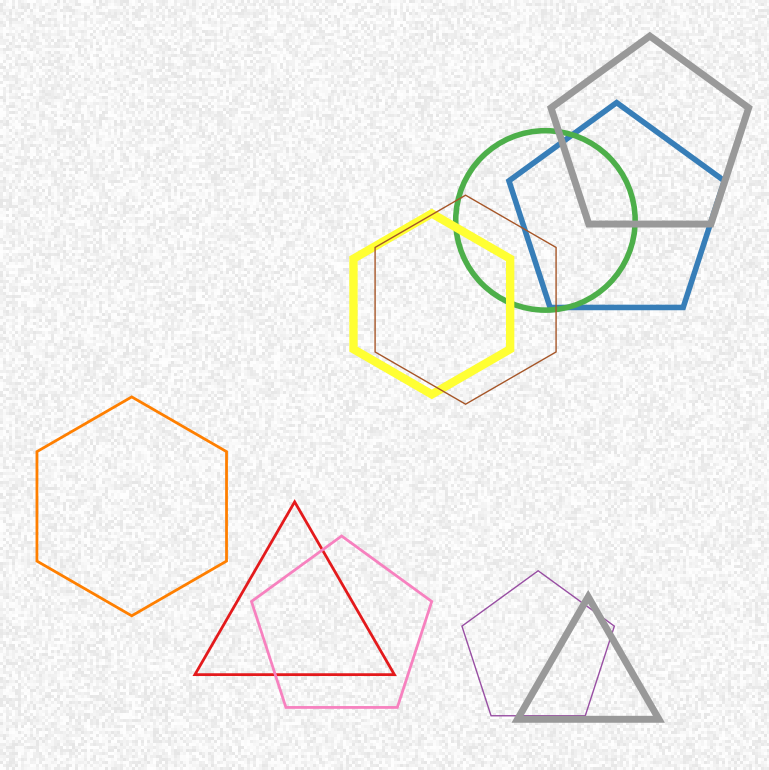[{"shape": "triangle", "thickness": 1, "radius": 0.75, "center": [0.383, 0.199]}, {"shape": "pentagon", "thickness": 2, "radius": 0.74, "center": [0.801, 0.72]}, {"shape": "circle", "thickness": 2, "radius": 0.58, "center": [0.708, 0.714]}, {"shape": "pentagon", "thickness": 0.5, "radius": 0.52, "center": [0.699, 0.155]}, {"shape": "hexagon", "thickness": 1, "radius": 0.71, "center": [0.171, 0.342]}, {"shape": "hexagon", "thickness": 3, "radius": 0.59, "center": [0.561, 0.605]}, {"shape": "hexagon", "thickness": 0.5, "radius": 0.68, "center": [0.605, 0.611]}, {"shape": "pentagon", "thickness": 1, "radius": 0.62, "center": [0.444, 0.181]}, {"shape": "triangle", "thickness": 2.5, "radius": 0.53, "center": [0.764, 0.119]}, {"shape": "pentagon", "thickness": 2.5, "radius": 0.67, "center": [0.844, 0.818]}]